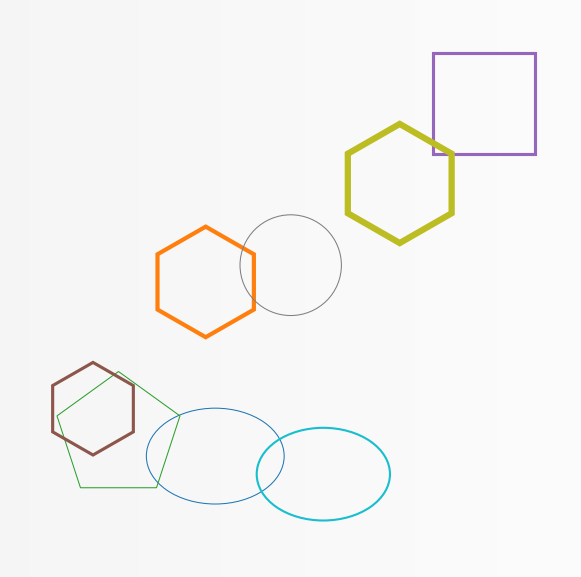[{"shape": "oval", "thickness": 0.5, "radius": 0.59, "center": [0.37, 0.209]}, {"shape": "hexagon", "thickness": 2, "radius": 0.48, "center": [0.354, 0.511]}, {"shape": "pentagon", "thickness": 0.5, "radius": 0.56, "center": [0.204, 0.245]}, {"shape": "square", "thickness": 1.5, "radius": 0.44, "center": [0.833, 0.82]}, {"shape": "hexagon", "thickness": 1.5, "radius": 0.4, "center": [0.16, 0.291]}, {"shape": "circle", "thickness": 0.5, "radius": 0.44, "center": [0.5, 0.54]}, {"shape": "hexagon", "thickness": 3, "radius": 0.52, "center": [0.688, 0.681]}, {"shape": "oval", "thickness": 1, "radius": 0.57, "center": [0.556, 0.178]}]